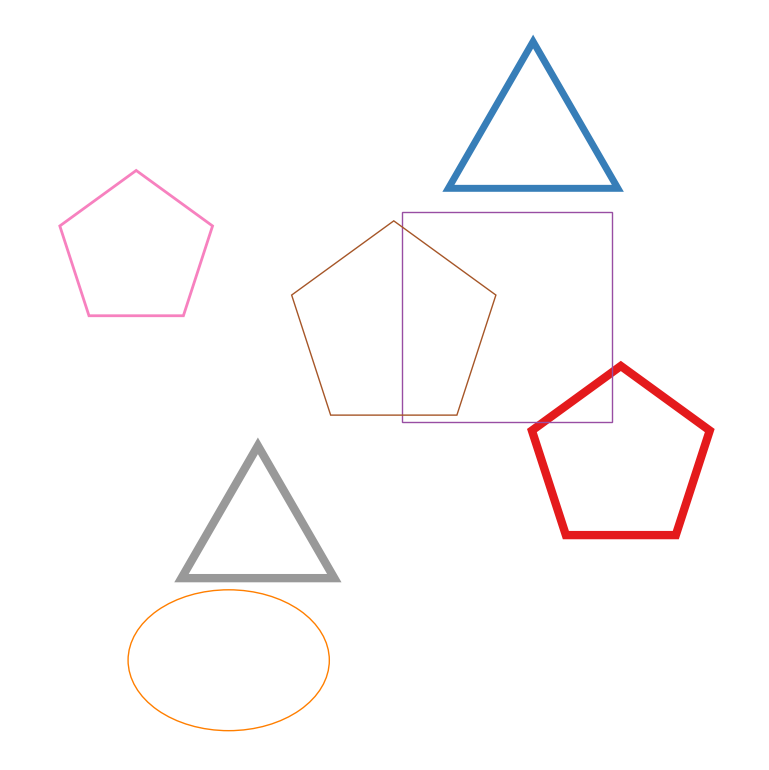[{"shape": "pentagon", "thickness": 3, "radius": 0.61, "center": [0.806, 0.403]}, {"shape": "triangle", "thickness": 2.5, "radius": 0.64, "center": [0.692, 0.819]}, {"shape": "square", "thickness": 0.5, "radius": 0.68, "center": [0.658, 0.588]}, {"shape": "oval", "thickness": 0.5, "radius": 0.65, "center": [0.297, 0.143]}, {"shape": "pentagon", "thickness": 0.5, "radius": 0.7, "center": [0.511, 0.574]}, {"shape": "pentagon", "thickness": 1, "radius": 0.52, "center": [0.177, 0.674]}, {"shape": "triangle", "thickness": 3, "radius": 0.57, "center": [0.335, 0.306]}]